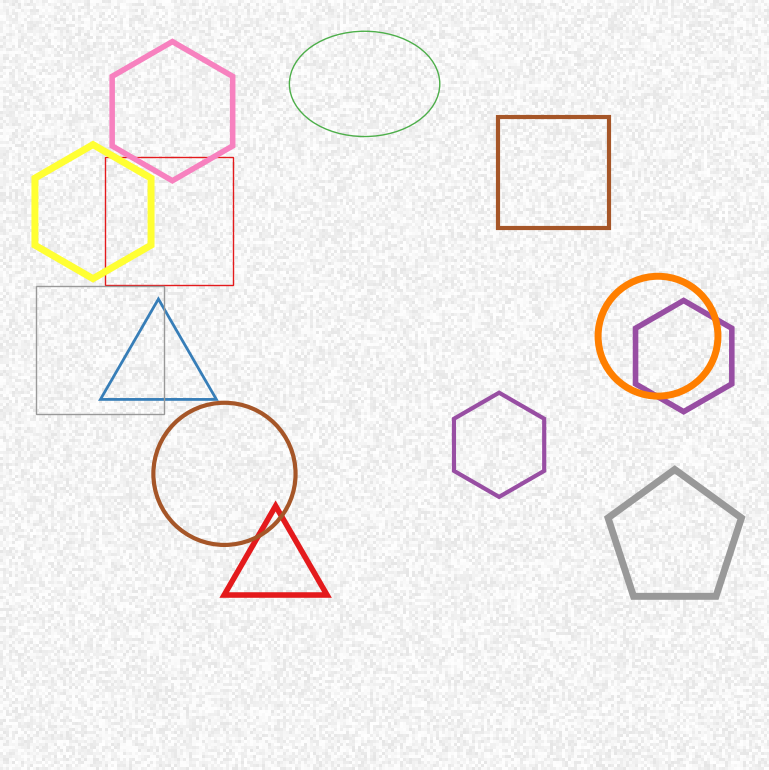[{"shape": "square", "thickness": 0.5, "radius": 0.42, "center": [0.219, 0.713]}, {"shape": "triangle", "thickness": 2, "radius": 0.39, "center": [0.358, 0.266]}, {"shape": "triangle", "thickness": 1, "radius": 0.43, "center": [0.206, 0.525]}, {"shape": "oval", "thickness": 0.5, "radius": 0.49, "center": [0.473, 0.891]}, {"shape": "hexagon", "thickness": 1.5, "radius": 0.34, "center": [0.648, 0.422]}, {"shape": "hexagon", "thickness": 2, "radius": 0.36, "center": [0.888, 0.538]}, {"shape": "circle", "thickness": 2.5, "radius": 0.39, "center": [0.855, 0.563]}, {"shape": "hexagon", "thickness": 2.5, "radius": 0.44, "center": [0.121, 0.725]}, {"shape": "square", "thickness": 1.5, "radius": 0.36, "center": [0.719, 0.776]}, {"shape": "circle", "thickness": 1.5, "radius": 0.46, "center": [0.292, 0.385]}, {"shape": "hexagon", "thickness": 2, "radius": 0.45, "center": [0.224, 0.856]}, {"shape": "square", "thickness": 0.5, "radius": 0.42, "center": [0.13, 0.546]}, {"shape": "pentagon", "thickness": 2.5, "radius": 0.46, "center": [0.876, 0.299]}]